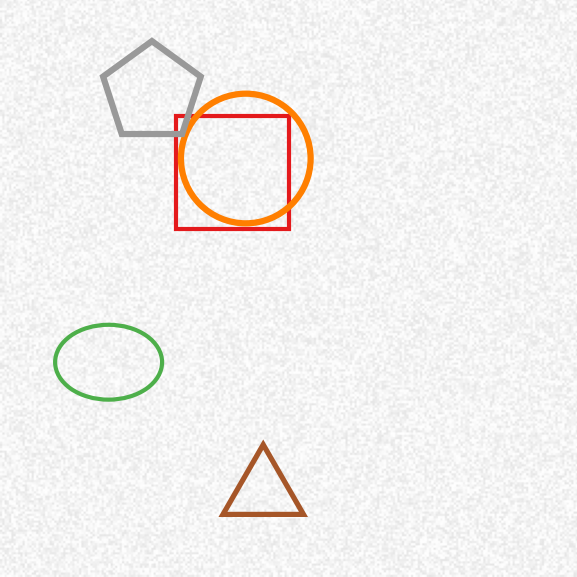[{"shape": "square", "thickness": 2, "radius": 0.49, "center": [0.402, 0.701]}, {"shape": "oval", "thickness": 2, "radius": 0.46, "center": [0.188, 0.372]}, {"shape": "circle", "thickness": 3, "radius": 0.56, "center": [0.426, 0.725]}, {"shape": "triangle", "thickness": 2.5, "radius": 0.4, "center": [0.456, 0.149]}, {"shape": "pentagon", "thickness": 3, "radius": 0.44, "center": [0.263, 0.839]}]